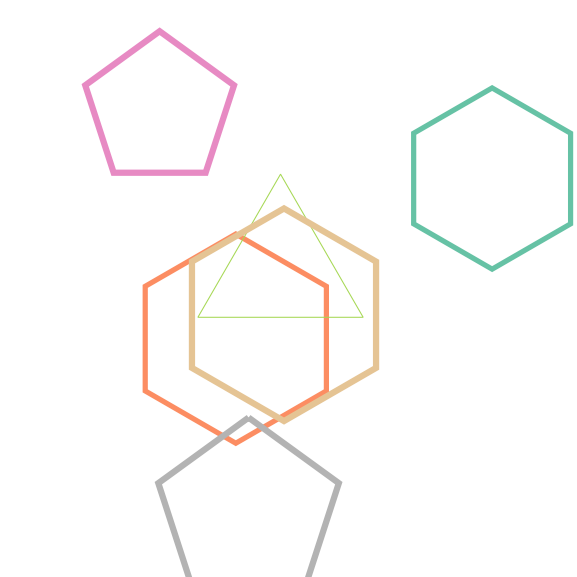[{"shape": "hexagon", "thickness": 2.5, "radius": 0.78, "center": [0.852, 0.69]}, {"shape": "hexagon", "thickness": 2.5, "radius": 0.91, "center": [0.408, 0.413]}, {"shape": "pentagon", "thickness": 3, "radius": 0.68, "center": [0.276, 0.81]}, {"shape": "triangle", "thickness": 0.5, "radius": 0.83, "center": [0.486, 0.532]}, {"shape": "hexagon", "thickness": 3, "radius": 0.92, "center": [0.492, 0.454]}, {"shape": "pentagon", "thickness": 3, "radius": 0.82, "center": [0.43, 0.112]}]